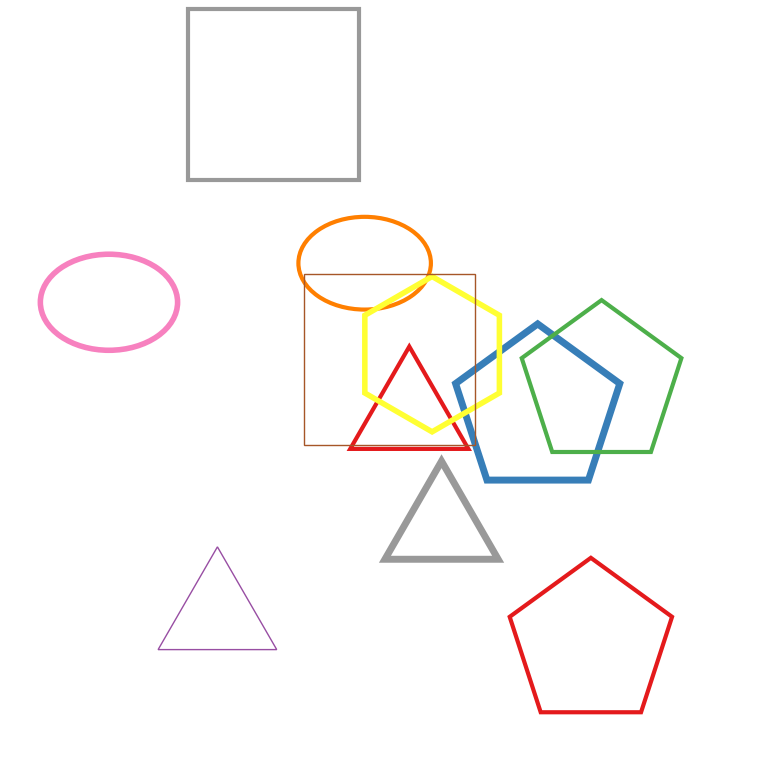[{"shape": "pentagon", "thickness": 1.5, "radius": 0.55, "center": [0.767, 0.165]}, {"shape": "triangle", "thickness": 1.5, "radius": 0.44, "center": [0.532, 0.461]}, {"shape": "pentagon", "thickness": 2.5, "radius": 0.56, "center": [0.698, 0.467]}, {"shape": "pentagon", "thickness": 1.5, "radius": 0.55, "center": [0.781, 0.501]}, {"shape": "triangle", "thickness": 0.5, "radius": 0.44, "center": [0.282, 0.201]}, {"shape": "oval", "thickness": 1.5, "radius": 0.43, "center": [0.474, 0.658]}, {"shape": "hexagon", "thickness": 2, "radius": 0.5, "center": [0.561, 0.54]}, {"shape": "square", "thickness": 0.5, "radius": 0.56, "center": [0.506, 0.533]}, {"shape": "oval", "thickness": 2, "radius": 0.45, "center": [0.142, 0.607]}, {"shape": "triangle", "thickness": 2.5, "radius": 0.42, "center": [0.573, 0.316]}, {"shape": "square", "thickness": 1.5, "radius": 0.56, "center": [0.355, 0.877]}]